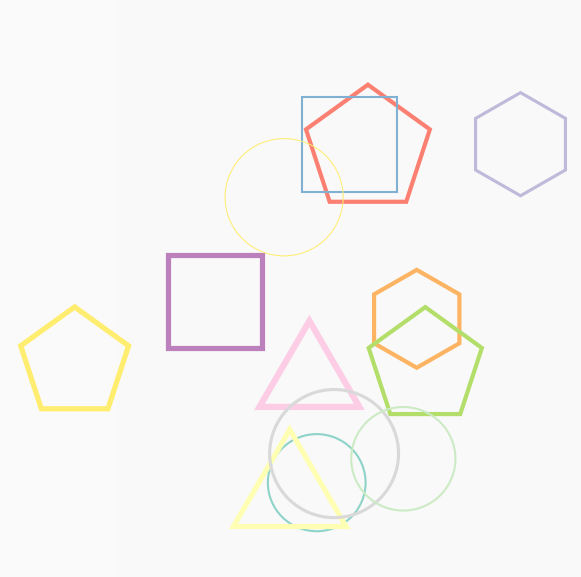[{"shape": "circle", "thickness": 1, "radius": 0.42, "center": [0.545, 0.163]}, {"shape": "triangle", "thickness": 2.5, "radius": 0.56, "center": [0.499, 0.143]}, {"shape": "hexagon", "thickness": 1.5, "radius": 0.45, "center": [0.895, 0.749]}, {"shape": "pentagon", "thickness": 2, "radius": 0.56, "center": [0.633, 0.74]}, {"shape": "square", "thickness": 1, "radius": 0.41, "center": [0.601, 0.749]}, {"shape": "hexagon", "thickness": 2, "radius": 0.42, "center": [0.717, 0.447]}, {"shape": "pentagon", "thickness": 2, "radius": 0.51, "center": [0.732, 0.365]}, {"shape": "triangle", "thickness": 3, "radius": 0.5, "center": [0.532, 0.344]}, {"shape": "circle", "thickness": 1.5, "radius": 0.55, "center": [0.575, 0.214]}, {"shape": "square", "thickness": 2.5, "radius": 0.4, "center": [0.369, 0.477]}, {"shape": "circle", "thickness": 1, "radius": 0.45, "center": [0.694, 0.205]}, {"shape": "circle", "thickness": 0.5, "radius": 0.51, "center": [0.489, 0.658]}, {"shape": "pentagon", "thickness": 2.5, "radius": 0.49, "center": [0.128, 0.37]}]